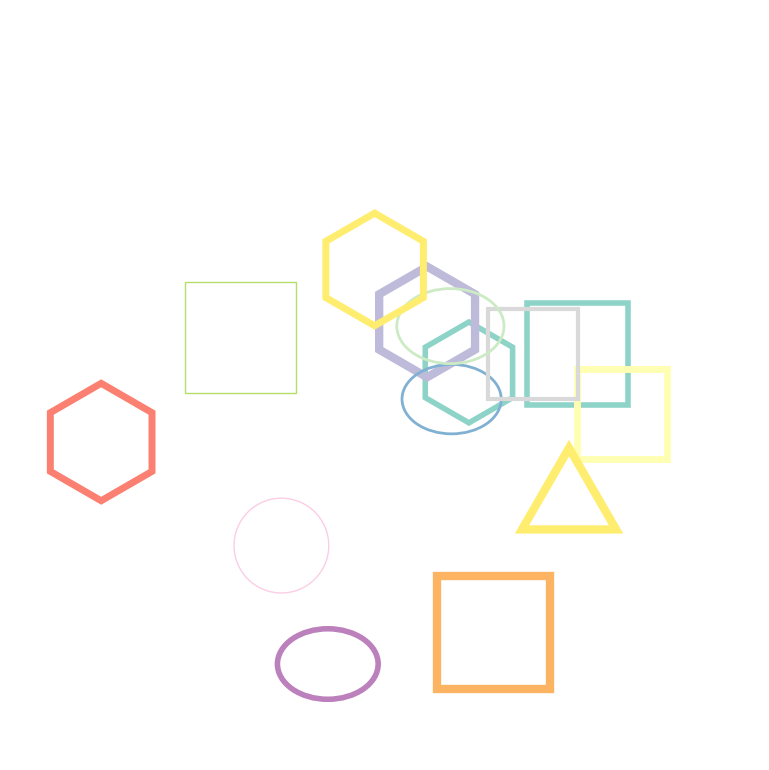[{"shape": "square", "thickness": 2, "radius": 0.33, "center": [0.75, 0.54]}, {"shape": "hexagon", "thickness": 2, "radius": 0.33, "center": [0.609, 0.516]}, {"shape": "square", "thickness": 2.5, "radius": 0.29, "center": [0.807, 0.462]}, {"shape": "hexagon", "thickness": 3, "radius": 0.36, "center": [0.555, 0.582]}, {"shape": "hexagon", "thickness": 2.5, "radius": 0.38, "center": [0.131, 0.426]}, {"shape": "oval", "thickness": 1, "radius": 0.32, "center": [0.587, 0.482]}, {"shape": "square", "thickness": 3, "radius": 0.37, "center": [0.64, 0.178]}, {"shape": "square", "thickness": 0.5, "radius": 0.36, "center": [0.312, 0.562]}, {"shape": "circle", "thickness": 0.5, "radius": 0.31, "center": [0.365, 0.291]}, {"shape": "square", "thickness": 1.5, "radius": 0.29, "center": [0.692, 0.54]}, {"shape": "oval", "thickness": 2, "radius": 0.33, "center": [0.426, 0.138]}, {"shape": "oval", "thickness": 1, "radius": 0.35, "center": [0.585, 0.576]}, {"shape": "hexagon", "thickness": 2.5, "radius": 0.37, "center": [0.487, 0.65]}, {"shape": "triangle", "thickness": 3, "radius": 0.35, "center": [0.739, 0.348]}]